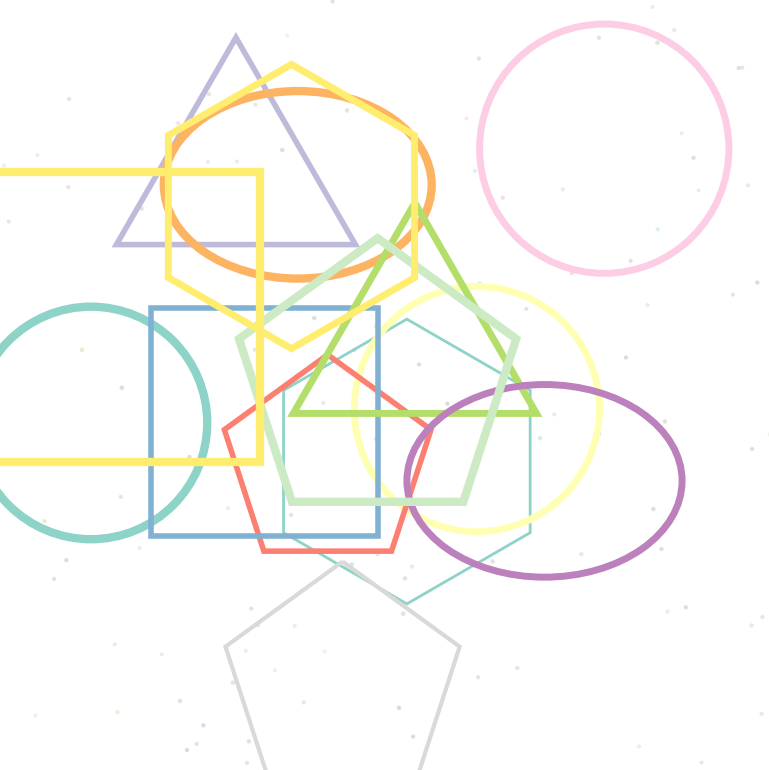[{"shape": "hexagon", "thickness": 1, "radius": 0.92, "center": [0.528, 0.401]}, {"shape": "circle", "thickness": 3, "radius": 0.76, "center": [0.118, 0.451]}, {"shape": "circle", "thickness": 2.5, "radius": 0.8, "center": [0.619, 0.469]}, {"shape": "triangle", "thickness": 2, "radius": 0.9, "center": [0.306, 0.772]}, {"shape": "pentagon", "thickness": 2, "radius": 0.71, "center": [0.426, 0.398]}, {"shape": "square", "thickness": 2, "radius": 0.74, "center": [0.343, 0.452]}, {"shape": "oval", "thickness": 3, "radius": 0.87, "center": [0.387, 0.76]}, {"shape": "triangle", "thickness": 2.5, "radius": 0.91, "center": [0.539, 0.554]}, {"shape": "circle", "thickness": 2.5, "radius": 0.81, "center": [0.785, 0.807]}, {"shape": "pentagon", "thickness": 1.5, "radius": 0.8, "center": [0.445, 0.111]}, {"shape": "oval", "thickness": 2.5, "radius": 0.89, "center": [0.707, 0.376]}, {"shape": "pentagon", "thickness": 3, "radius": 0.95, "center": [0.49, 0.501]}, {"shape": "hexagon", "thickness": 2.5, "radius": 0.92, "center": [0.379, 0.732]}, {"shape": "square", "thickness": 3, "radius": 0.94, "center": [0.15, 0.588]}]